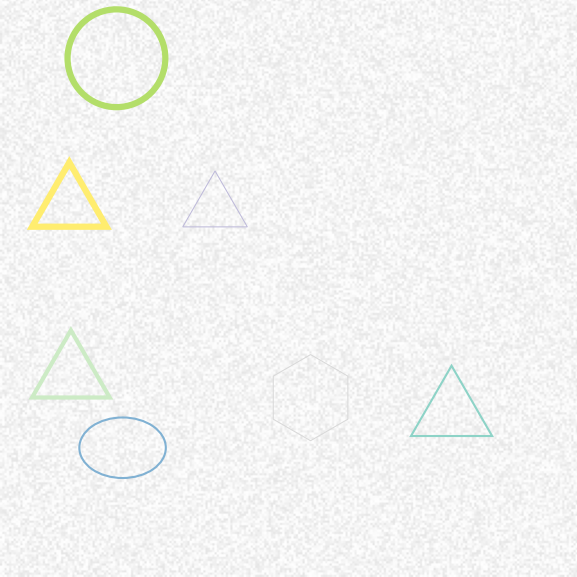[{"shape": "triangle", "thickness": 1, "radius": 0.41, "center": [0.782, 0.285]}, {"shape": "triangle", "thickness": 0.5, "radius": 0.32, "center": [0.372, 0.639]}, {"shape": "oval", "thickness": 1, "radius": 0.37, "center": [0.212, 0.224]}, {"shape": "circle", "thickness": 3, "radius": 0.42, "center": [0.202, 0.898]}, {"shape": "hexagon", "thickness": 0.5, "radius": 0.37, "center": [0.538, 0.311]}, {"shape": "triangle", "thickness": 2, "radius": 0.39, "center": [0.123, 0.35]}, {"shape": "triangle", "thickness": 3, "radius": 0.37, "center": [0.12, 0.644]}]